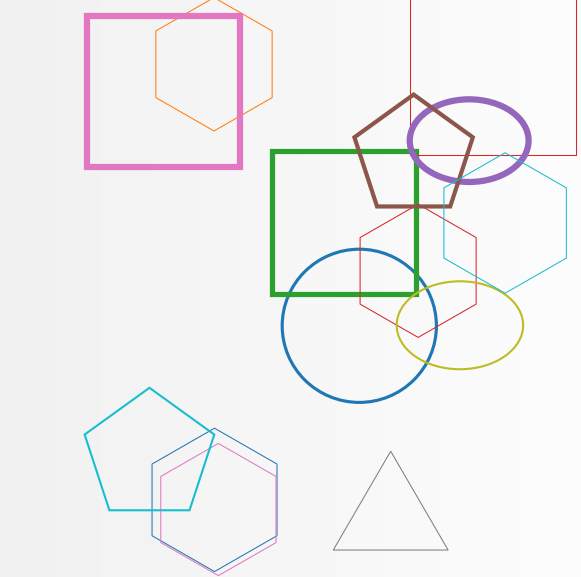[{"shape": "hexagon", "thickness": 0.5, "radius": 0.62, "center": [0.369, 0.134]}, {"shape": "circle", "thickness": 1.5, "radius": 0.66, "center": [0.618, 0.435]}, {"shape": "hexagon", "thickness": 0.5, "radius": 0.58, "center": [0.368, 0.888]}, {"shape": "square", "thickness": 2.5, "radius": 0.62, "center": [0.593, 0.614]}, {"shape": "hexagon", "thickness": 0.5, "radius": 0.58, "center": [0.719, 0.53]}, {"shape": "square", "thickness": 0.5, "radius": 0.71, "center": [0.849, 0.873]}, {"shape": "oval", "thickness": 3, "radius": 0.51, "center": [0.807, 0.756]}, {"shape": "pentagon", "thickness": 2, "radius": 0.54, "center": [0.712, 0.728]}, {"shape": "hexagon", "thickness": 0.5, "radius": 0.57, "center": [0.376, 0.117]}, {"shape": "square", "thickness": 3, "radius": 0.66, "center": [0.281, 0.841]}, {"shape": "triangle", "thickness": 0.5, "radius": 0.57, "center": [0.672, 0.104]}, {"shape": "oval", "thickness": 1, "radius": 0.54, "center": [0.791, 0.436]}, {"shape": "pentagon", "thickness": 1, "radius": 0.59, "center": [0.257, 0.21]}, {"shape": "hexagon", "thickness": 0.5, "radius": 0.61, "center": [0.869, 0.613]}]